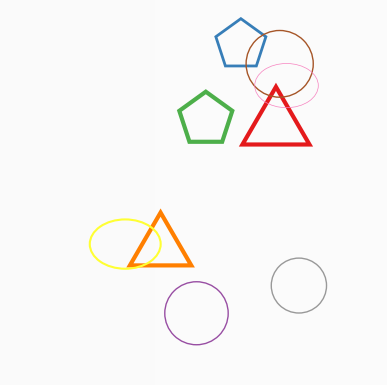[{"shape": "triangle", "thickness": 3, "radius": 0.5, "center": [0.712, 0.675]}, {"shape": "pentagon", "thickness": 2, "radius": 0.34, "center": [0.622, 0.884]}, {"shape": "pentagon", "thickness": 3, "radius": 0.36, "center": [0.531, 0.69]}, {"shape": "circle", "thickness": 1, "radius": 0.41, "center": [0.507, 0.186]}, {"shape": "triangle", "thickness": 3, "radius": 0.46, "center": [0.414, 0.356]}, {"shape": "oval", "thickness": 1.5, "radius": 0.46, "center": [0.323, 0.366]}, {"shape": "circle", "thickness": 1, "radius": 0.43, "center": [0.722, 0.834]}, {"shape": "oval", "thickness": 0.5, "radius": 0.41, "center": [0.739, 0.778]}, {"shape": "circle", "thickness": 1, "radius": 0.36, "center": [0.771, 0.258]}]